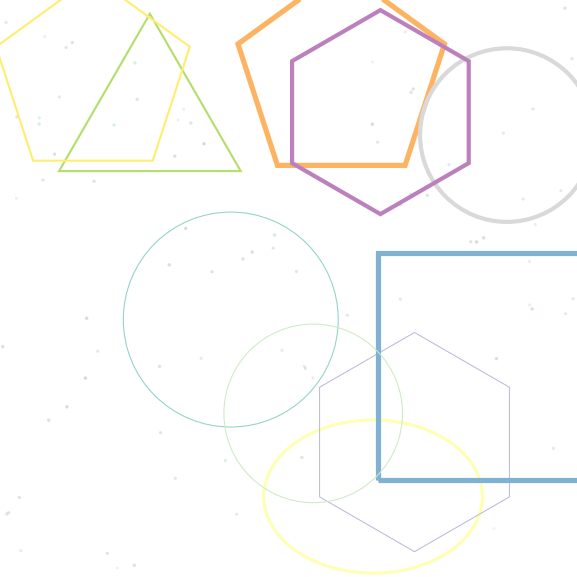[{"shape": "circle", "thickness": 0.5, "radius": 0.93, "center": [0.4, 0.446]}, {"shape": "oval", "thickness": 1.5, "radius": 0.95, "center": [0.646, 0.139]}, {"shape": "hexagon", "thickness": 0.5, "radius": 0.95, "center": [0.718, 0.234]}, {"shape": "square", "thickness": 2.5, "radius": 0.98, "center": [0.851, 0.364]}, {"shape": "pentagon", "thickness": 2.5, "radius": 0.94, "center": [0.591, 0.865]}, {"shape": "triangle", "thickness": 1, "radius": 0.91, "center": [0.26, 0.794]}, {"shape": "circle", "thickness": 2, "radius": 0.75, "center": [0.878, 0.765]}, {"shape": "hexagon", "thickness": 2, "radius": 0.88, "center": [0.659, 0.805]}, {"shape": "circle", "thickness": 0.5, "radius": 0.77, "center": [0.542, 0.283]}, {"shape": "pentagon", "thickness": 1, "radius": 0.88, "center": [0.161, 0.864]}]